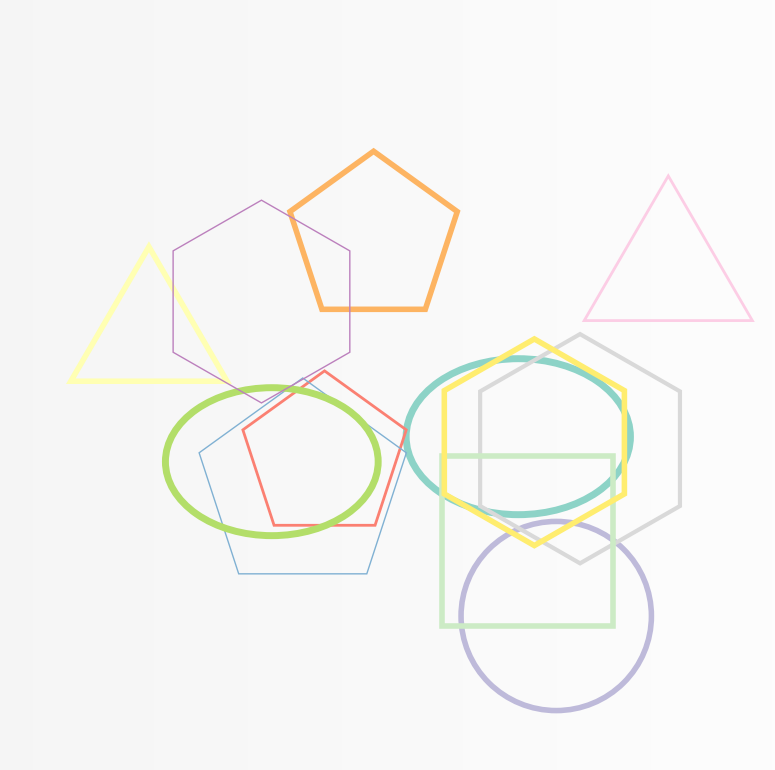[{"shape": "oval", "thickness": 2.5, "radius": 0.72, "center": [0.669, 0.433]}, {"shape": "triangle", "thickness": 2, "radius": 0.58, "center": [0.192, 0.563]}, {"shape": "circle", "thickness": 2, "radius": 0.61, "center": [0.718, 0.2]}, {"shape": "pentagon", "thickness": 1, "radius": 0.55, "center": [0.419, 0.407]}, {"shape": "pentagon", "thickness": 0.5, "radius": 0.7, "center": [0.391, 0.369]}, {"shape": "pentagon", "thickness": 2, "radius": 0.57, "center": [0.482, 0.69]}, {"shape": "oval", "thickness": 2.5, "radius": 0.69, "center": [0.351, 0.4]}, {"shape": "triangle", "thickness": 1, "radius": 0.63, "center": [0.862, 0.646]}, {"shape": "hexagon", "thickness": 1.5, "radius": 0.74, "center": [0.748, 0.417]}, {"shape": "hexagon", "thickness": 0.5, "radius": 0.66, "center": [0.337, 0.608]}, {"shape": "square", "thickness": 2, "radius": 0.55, "center": [0.681, 0.297]}, {"shape": "hexagon", "thickness": 2, "radius": 0.67, "center": [0.689, 0.426]}]